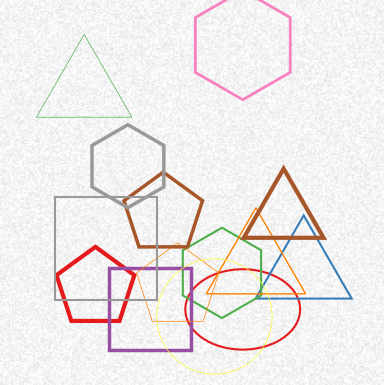[{"shape": "oval", "thickness": 1.5, "radius": 0.75, "center": [0.63, 0.196]}, {"shape": "pentagon", "thickness": 3, "radius": 0.53, "center": [0.248, 0.252]}, {"shape": "triangle", "thickness": 1.5, "radius": 0.72, "center": [0.789, 0.296]}, {"shape": "hexagon", "thickness": 1.5, "radius": 0.59, "center": [0.577, 0.291]}, {"shape": "triangle", "thickness": 0.5, "radius": 0.72, "center": [0.219, 0.767]}, {"shape": "square", "thickness": 2.5, "radius": 0.53, "center": [0.391, 0.197]}, {"shape": "pentagon", "thickness": 0.5, "radius": 0.56, "center": [0.461, 0.256]}, {"shape": "triangle", "thickness": 1, "radius": 0.75, "center": [0.665, 0.311]}, {"shape": "circle", "thickness": 0.5, "radius": 0.75, "center": [0.557, 0.178]}, {"shape": "pentagon", "thickness": 2.5, "radius": 0.54, "center": [0.424, 0.446]}, {"shape": "triangle", "thickness": 3, "radius": 0.6, "center": [0.737, 0.442]}, {"shape": "hexagon", "thickness": 2, "radius": 0.71, "center": [0.631, 0.883]}, {"shape": "square", "thickness": 1.5, "radius": 0.67, "center": [0.275, 0.354]}, {"shape": "hexagon", "thickness": 2.5, "radius": 0.54, "center": [0.332, 0.568]}]